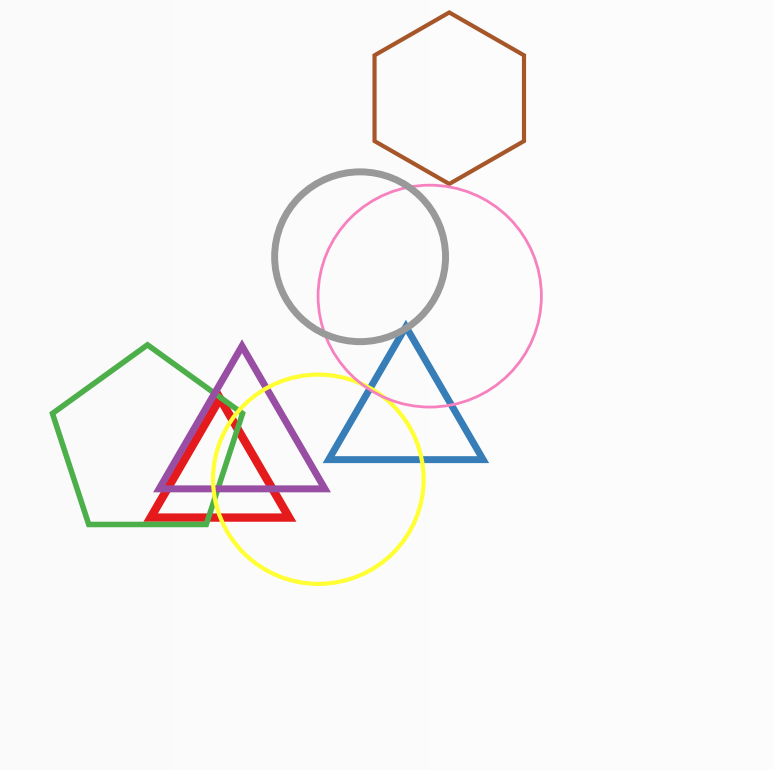[{"shape": "triangle", "thickness": 3, "radius": 0.52, "center": [0.284, 0.379]}, {"shape": "triangle", "thickness": 2.5, "radius": 0.58, "center": [0.524, 0.461]}, {"shape": "pentagon", "thickness": 2, "radius": 0.64, "center": [0.19, 0.423]}, {"shape": "triangle", "thickness": 2.5, "radius": 0.62, "center": [0.312, 0.427]}, {"shape": "circle", "thickness": 1.5, "radius": 0.68, "center": [0.411, 0.378]}, {"shape": "hexagon", "thickness": 1.5, "radius": 0.56, "center": [0.58, 0.872]}, {"shape": "circle", "thickness": 1, "radius": 0.72, "center": [0.554, 0.615]}, {"shape": "circle", "thickness": 2.5, "radius": 0.55, "center": [0.465, 0.667]}]